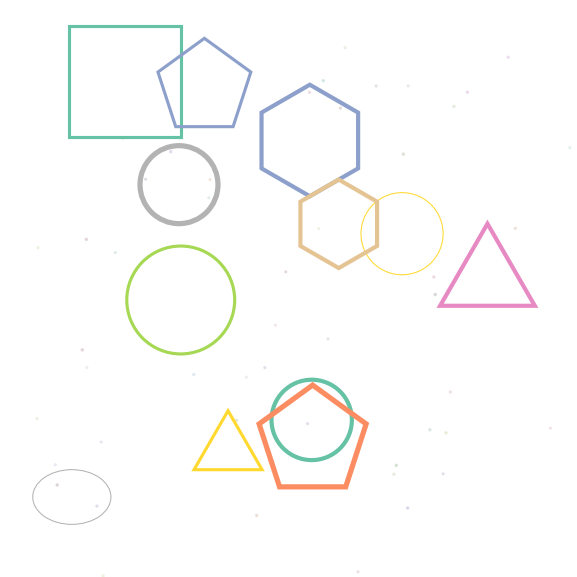[{"shape": "circle", "thickness": 2, "radius": 0.35, "center": [0.54, 0.272]}, {"shape": "square", "thickness": 1.5, "radius": 0.48, "center": [0.216, 0.858]}, {"shape": "pentagon", "thickness": 2.5, "radius": 0.49, "center": [0.541, 0.235]}, {"shape": "pentagon", "thickness": 1.5, "radius": 0.42, "center": [0.354, 0.848]}, {"shape": "hexagon", "thickness": 2, "radius": 0.48, "center": [0.536, 0.756]}, {"shape": "triangle", "thickness": 2, "radius": 0.47, "center": [0.844, 0.517]}, {"shape": "circle", "thickness": 1.5, "radius": 0.47, "center": [0.313, 0.48]}, {"shape": "circle", "thickness": 0.5, "radius": 0.36, "center": [0.696, 0.594]}, {"shape": "triangle", "thickness": 1.5, "radius": 0.34, "center": [0.395, 0.22]}, {"shape": "hexagon", "thickness": 2, "radius": 0.38, "center": [0.587, 0.612]}, {"shape": "circle", "thickness": 2.5, "radius": 0.34, "center": [0.31, 0.679]}, {"shape": "oval", "thickness": 0.5, "radius": 0.34, "center": [0.124, 0.139]}]